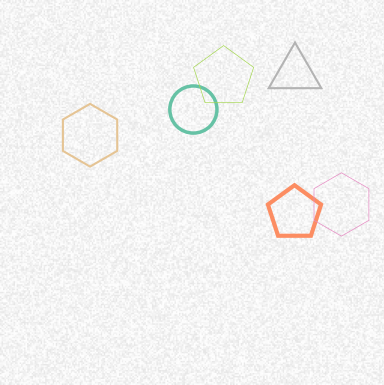[{"shape": "circle", "thickness": 2.5, "radius": 0.31, "center": [0.502, 0.716]}, {"shape": "pentagon", "thickness": 3, "radius": 0.36, "center": [0.765, 0.446]}, {"shape": "hexagon", "thickness": 0.5, "radius": 0.41, "center": [0.887, 0.469]}, {"shape": "pentagon", "thickness": 0.5, "radius": 0.41, "center": [0.581, 0.8]}, {"shape": "hexagon", "thickness": 1.5, "radius": 0.41, "center": [0.234, 0.649]}, {"shape": "triangle", "thickness": 1.5, "radius": 0.39, "center": [0.766, 0.81]}]